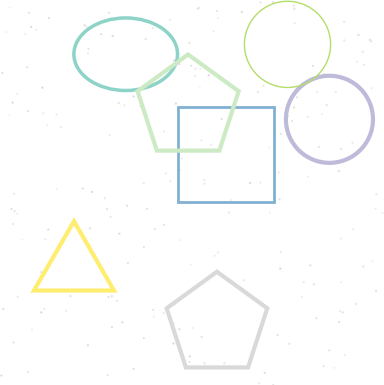[{"shape": "oval", "thickness": 2.5, "radius": 0.67, "center": [0.327, 0.859]}, {"shape": "circle", "thickness": 3, "radius": 0.57, "center": [0.856, 0.69]}, {"shape": "square", "thickness": 2, "radius": 0.62, "center": [0.587, 0.599]}, {"shape": "circle", "thickness": 1, "radius": 0.56, "center": [0.747, 0.885]}, {"shape": "pentagon", "thickness": 3, "radius": 0.69, "center": [0.564, 0.157]}, {"shape": "pentagon", "thickness": 3, "radius": 0.69, "center": [0.489, 0.72]}, {"shape": "triangle", "thickness": 3, "radius": 0.6, "center": [0.192, 0.305]}]